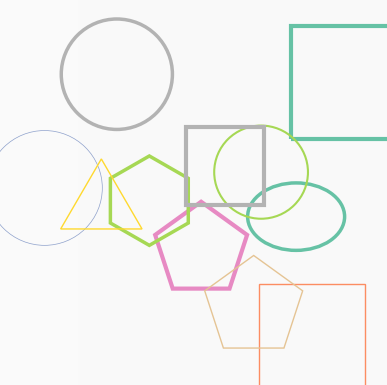[{"shape": "oval", "thickness": 2.5, "radius": 0.63, "center": [0.764, 0.437]}, {"shape": "square", "thickness": 3, "radius": 0.74, "center": [0.899, 0.785]}, {"shape": "square", "thickness": 1, "radius": 0.69, "center": [0.805, 0.125]}, {"shape": "circle", "thickness": 0.5, "radius": 0.75, "center": [0.115, 0.512]}, {"shape": "pentagon", "thickness": 3, "radius": 0.62, "center": [0.519, 0.351]}, {"shape": "hexagon", "thickness": 2.5, "radius": 0.58, "center": [0.385, 0.479]}, {"shape": "circle", "thickness": 1.5, "radius": 0.6, "center": [0.674, 0.553]}, {"shape": "triangle", "thickness": 1, "radius": 0.61, "center": [0.262, 0.466]}, {"shape": "pentagon", "thickness": 1, "radius": 0.66, "center": [0.655, 0.203]}, {"shape": "square", "thickness": 3, "radius": 0.51, "center": [0.58, 0.568]}, {"shape": "circle", "thickness": 2.5, "radius": 0.72, "center": [0.302, 0.807]}]